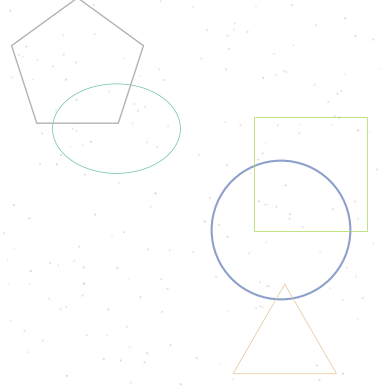[{"shape": "oval", "thickness": 0.5, "radius": 0.83, "center": [0.303, 0.666]}, {"shape": "circle", "thickness": 1.5, "radius": 0.9, "center": [0.73, 0.403]}, {"shape": "square", "thickness": 0.5, "radius": 0.74, "center": [0.806, 0.548]}, {"shape": "triangle", "thickness": 0.5, "radius": 0.78, "center": [0.74, 0.107]}, {"shape": "pentagon", "thickness": 1, "radius": 0.9, "center": [0.201, 0.826]}]